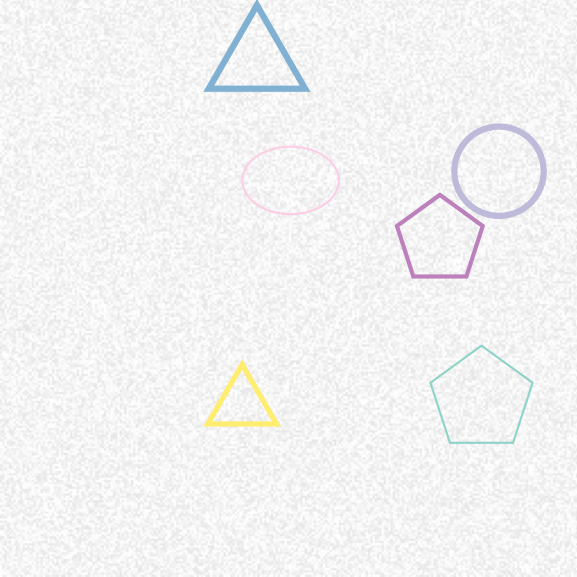[{"shape": "pentagon", "thickness": 1, "radius": 0.47, "center": [0.834, 0.308]}, {"shape": "circle", "thickness": 3, "radius": 0.39, "center": [0.864, 0.703]}, {"shape": "triangle", "thickness": 3, "radius": 0.48, "center": [0.445, 0.894]}, {"shape": "oval", "thickness": 1, "radius": 0.42, "center": [0.503, 0.687]}, {"shape": "pentagon", "thickness": 2, "radius": 0.39, "center": [0.762, 0.584]}, {"shape": "triangle", "thickness": 2.5, "radius": 0.34, "center": [0.419, 0.299]}]